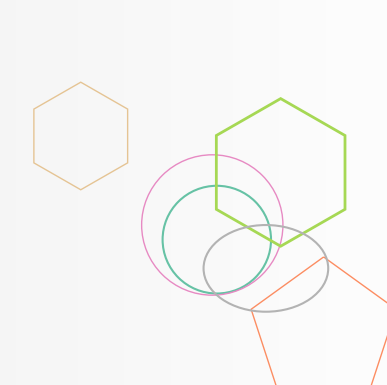[{"shape": "circle", "thickness": 1.5, "radius": 0.7, "center": [0.56, 0.378]}, {"shape": "pentagon", "thickness": 1, "radius": 0.98, "center": [0.835, 0.136]}, {"shape": "circle", "thickness": 1, "radius": 0.91, "center": [0.548, 0.416]}, {"shape": "hexagon", "thickness": 2, "radius": 0.96, "center": [0.724, 0.552]}, {"shape": "hexagon", "thickness": 1, "radius": 0.7, "center": [0.208, 0.647]}, {"shape": "oval", "thickness": 1.5, "radius": 0.8, "center": [0.686, 0.303]}]